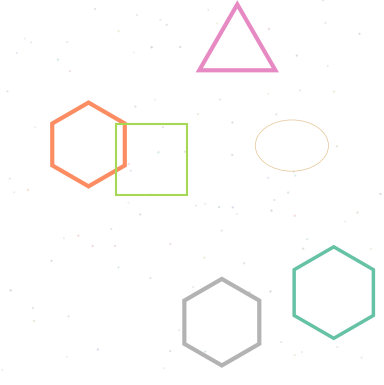[{"shape": "hexagon", "thickness": 2.5, "radius": 0.59, "center": [0.867, 0.24]}, {"shape": "hexagon", "thickness": 3, "radius": 0.54, "center": [0.23, 0.625]}, {"shape": "triangle", "thickness": 3, "radius": 0.57, "center": [0.616, 0.875]}, {"shape": "square", "thickness": 1.5, "radius": 0.46, "center": [0.394, 0.585]}, {"shape": "oval", "thickness": 0.5, "radius": 0.48, "center": [0.758, 0.622]}, {"shape": "hexagon", "thickness": 3, "radius": 0.56, "center": [0.576, 0.163]}]